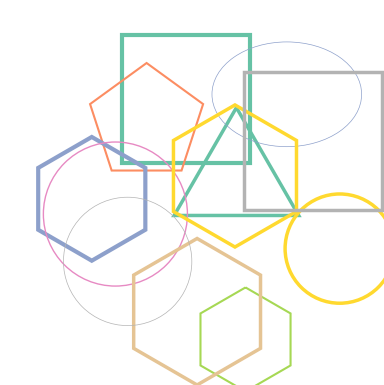[{"shape": "triangle", "thickness": 2.5, "radius": 0.93, "center": [0.614, 0.534]}, {"shape": "square", "thickness": 3, "radius": 0.83, "center": [0.482, 0.743]}, {"shape": "pentagon", "thickness": 1.5, "radius": 0.77, "center": [0.381, 0.682]}, {"shape": "oval", "thickness": 0.5, "radius": 0.97, "center": [0.745, 0.755]}, {"shape": "hexagon", "thickness": 3, "radius": 0.8, "center": [0.238, 0.484]}, {"shape": "circle", "thickness": 1, "radius": 0.94, "center": [0.3, 0.444]}, {"shape": "hexagon", "thickness": 1.5, "radius": 0.68, "center": [0.638, 0.118]}, {"shape": "circle", "thickness": 2.5, "radius": 0.71, "center": [0.882, 0.354]}, {"shape": "hexagon", "thickness": 2.5, "radius": 0.92, "center": [0.61, 0.543]}, {"shape": "hexagon", "thickness": 2.5, "radius": 0.95, "center": [0.512, 0.19]}, {"shape": "circle", "thickness": 0.5, "radius": 0.83, "center": [0.332, 0.321]}, {"shape": "square", "thickness": 2.5, "radius": 0.9, "center": [0.812, 0.634]}]